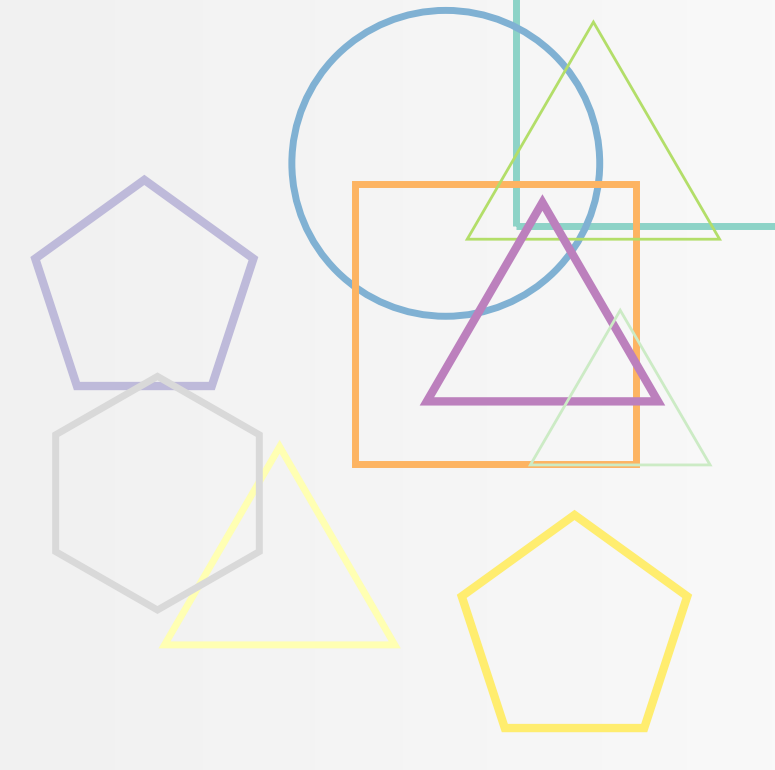[{"shape": "square", "thickness": 2.5, "radius": 0.95, "center": [0.856, 0.897]}, {"shape": "triangle", "thickness": 2.5, "radius": 0.86, "center": [0.361, 0.248]}, {"shape": "pentagon", "thickness": 3, "radius": 0.74, "center": [0.186, 0.618]}, {"shape": "circle", "thickness": 2.5, "radius": 0.99, "center": [0.575, 0.788]}, {"shape": "square", "thickness": 2.5, "radius": 0.91, "center": [0.64, 0.579]}, {"shape": "triangle", "thickness": 1, "radius": 0.94, "center": [0.766, 0.783]}, {"shape": "hexagon", "thickness": 2.5, "radius": 0.76, "center": [0.203, 0.359]}, {"shape": "triangle", "thickness": 3, "radius": 0.86, "center": [0.7, 0.565]}, {"shape": "triangle", "thickness": 1, "radius": 0.67, "center": [0.8, 0.463]}, {"shape": "pentagon", "thickness": 3, "radius": 0.76, "center": [0.741, 0.178]}]